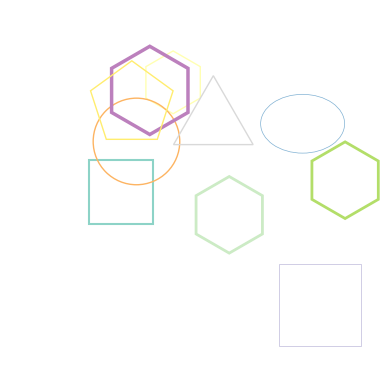[{"shape": "square", "thickness": 1.5, "radius": 0.41, "center": [0.314, 0.502]}, {"shape": "hexagon", "thickness": 1, "radius": 0.41, "center": [0.45, 0.786]}, {"shape": "square", "thickness": 0.5, "radius": 0.53, "center": [0.831, 0.209]}, {"shape": "oval", "thickness": 0.5, "radius": 0.55, "center": [0.786, 0.679]}, {"shape": "circle", "thickness": 1, "radius": 0.56, "center": [0.354, 0.633]}, {"shape": "hexagon", "thickness": 2, "radius": 0.5, "center": [0.896, 0.532]}, {"shape": "triangle", "thickness": 1, "radius": 0.6, "center": [0.554, 0.684]}, {"shape": "hexagon", "thickness": 2.5, "radius": 0.57, "center": [0.389, 0.765]}, {"shape": "hexagon", "thickness": 2, "radius": 0.5, "center": [0.595, 0.442]}, {"shape": "pentagon", "thickness": 1, "radius": 0.56, "center": [0.342, 0.729]}]